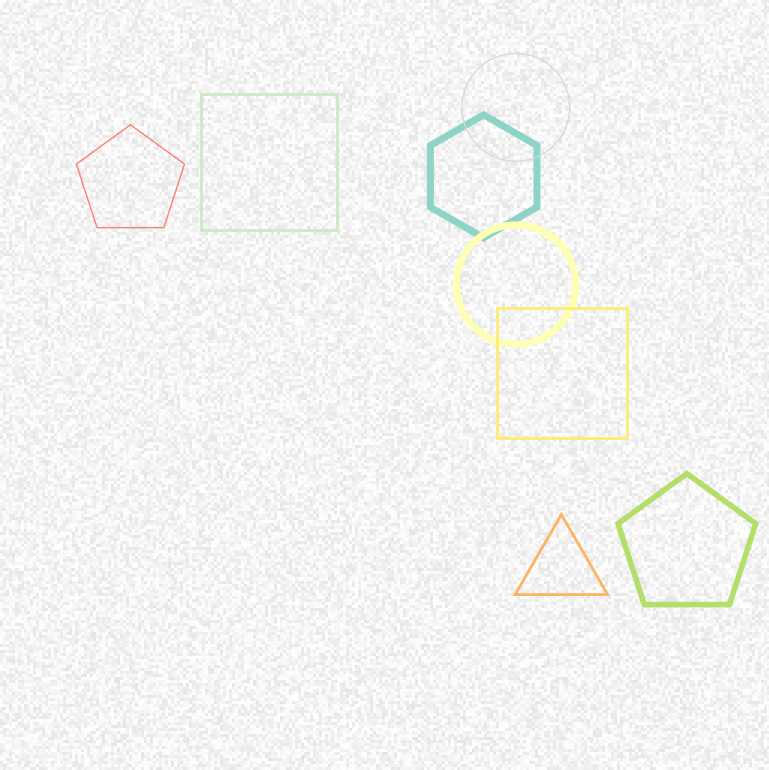[{"shape": "hexagon", "thickness": 2.5, "radius": 0.4, "center": [0.628, 0.771]}, {"shape": "circle", "thickness": 2.5, "radius": 0.39, "center": [0.67, 0.63]}, {"shape": "pentagon", "thickness": 0.5, "radius": 0.37, "center": [0.169, 0.764]}, {"shape": "triangle", "thickness": 1, "radius": 0.35, "center": [0.729, 0.262]}, {"shape": "pentagon", "thickness": 2, "radius": 0.47, "center": [0.892, 0.291]}, {"shape": "circle", "thickness": 0.5, "radius": 0.35, "center": [0.67, 0.861]}, {"shape": "square", "thickness": 1, "radius": 0.44, "center": [0.35, 0.789]}, {"shape": "square", "thickness": 1, "radius": 0.42, "center": [0.73, 0.516]}]